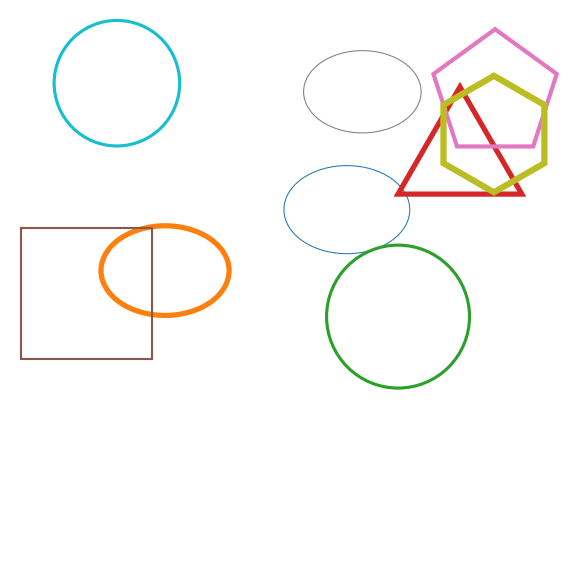[{"shape": "oval", "thickness": 0.5, "radius": 0.54, "center": [0.601, 0.636]}, {"shape": "oval", "thickness": 2.5, "radius": 0.55, "center": [0.286, 0.531]}, {"shape": "circle", "thickness": 1.5, "radius": 0.62, "center": [0.689, 0.451]}, {"shape": "triangle", "thickness": 2.5, "radius": 0.62, "center": [0.796, 0.725]}, {"shape": "square", "thickness": 1, "radius": 0.57, "center": [0.15, 0.491]}, {"shape": "pentagon", "thickness": 2, "radius": 0.56, "center": [0.857, 0.836]}, {"shape": "oval", "thickness": 0.5, "radius": 0.51, "center": [0.627, 0.84]}, {"shape": "hexagon", "thickness": 3, "radius": 0.5, "center": [0.855, 0.767]}, {"shape": "circle", "thickness": 1.5, "radius": 0.54, "center": [0.202, 0.855]}]